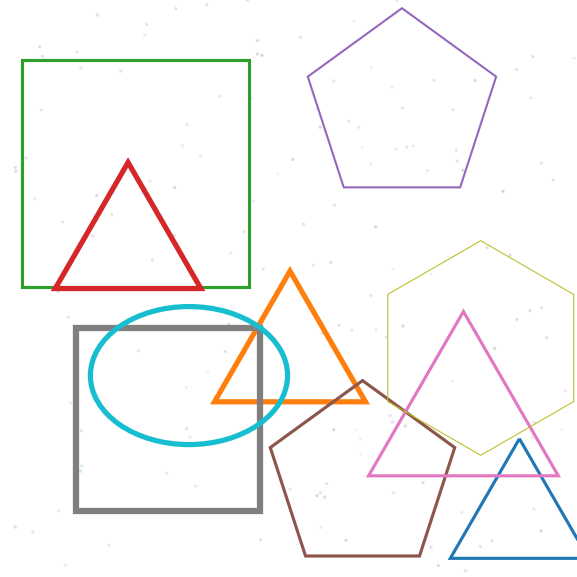[{"shape": "triangle", "thickness": 1.5, "radius": 0.69, "center": [0.899, 0.101]}, {"shape": "triangle", "thickness": 2.5, "radius": 0.75, "center": [0.502, 0.379]}, {"shape": "square", "thickness": 1.5, "radius": 0.98, "center": [0.234, 0.699]}, {"shape": "triangle", "thickness": 2.5, "radius": 0.73, "center": [0.222, 0.572]}, {"shape": "pentagon", "thickness": 1, "radius": 0.86, "center": [0.696, 0.813]}, {"shape": "pentagon", "thickness": 1.5, "radius": 0.84, "center": [0.628, 0.172]}, {"shape": "triangle", "thickness": 1.5, "radius": 0.95, "center": [0.802, 0.27]}, {"shape": "square", "thickness": 3, "radius": 0.79, "center": [0.291, 0.272]}, {"shape": "hexagon", "thickness": 0.5, "radius": 0.93, "center": [0.832, 0.397]}, {"shape": "oval", "thickness": 2.5, "radius": 0.85, "center": [0.327, 0.349]}]